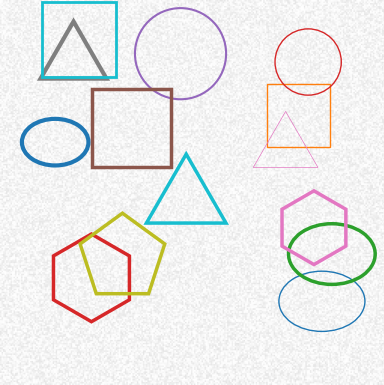[{"shape": "oval", "thickness": 1, "radius": 0.56, "center": [0.836, 0.217]}, {"shape": "oval", "thickness": 3, "radius": 0.43, "center": [0.143, 0.631]}, {"shape": "square", "thickness": 1, "radius": 0.41, "center": [0.775, 0.699]}, {"shape": "oval", "thickness": 2.5, "radius": 0.56, "center": [0.862, 0.34]}, {"shape": "hexagon", "thickness": 2.5, "radius": 0.57, "center": [0.238, 0.278]}, {"shape": "circle", "thickness": 1, "radius": 0.43, "center": [0.8, 0.839]}, {"shape": "circle", "thickness": 1.5, "radius": 0.59, "center": [0.469, 0.861]}, {"shape": "square", "thickness": 2.5, "radius": 0.51, "center": [0.341, 0.668]}, {"shape": "triangle", "thickness": 0.5, "radius": 0.49, "center": [0.742, 0.614]}, {"shape": "hexagon", "thickness": 2.5, "radius": 0.48, "center": [0.815, 0.409]}, {"shape": "triangle", "thickness": 3, "radius": 0.49, "center": [0.191, 0.845]}, {"shape": "pentagon", "thickness": 2.5, "radius": 0.58, "center": [0.318, 0.331]}, {"shape": "square", "thickness": 2, "radius": 0.48, "center": [0.204, 0.897]}, {"shape": "triangle", "thickness": 2.5, "radius": 0.6, "center": [0.484, 0.48]}]